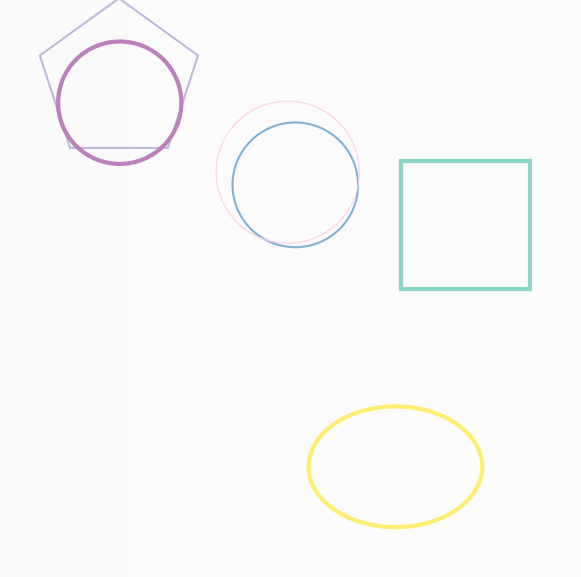[{"shape": "square", "thickness": 2, "radius": 0.56, "center": [0.801, 0.61]}, {"shape": "pentagon", "thickness": 1, "radius": 0.72, "center": [0.205, 0.859]}, {"shape": "circle", "thickness": 1, "radius": 0.54, "center": [0.508, 0.679]}, {"shape": "circle", "thickness": 0.5, "radius": 0.62, "center": [0.495, 0.701]}, {"shape": "circle", "thickness": 2, "radius": 0.53, "center": [0.206, 0.821]}, {"shape": "oval", "thickness": 2, "radius": 0.75, "center": [0.68, 0.191]}]